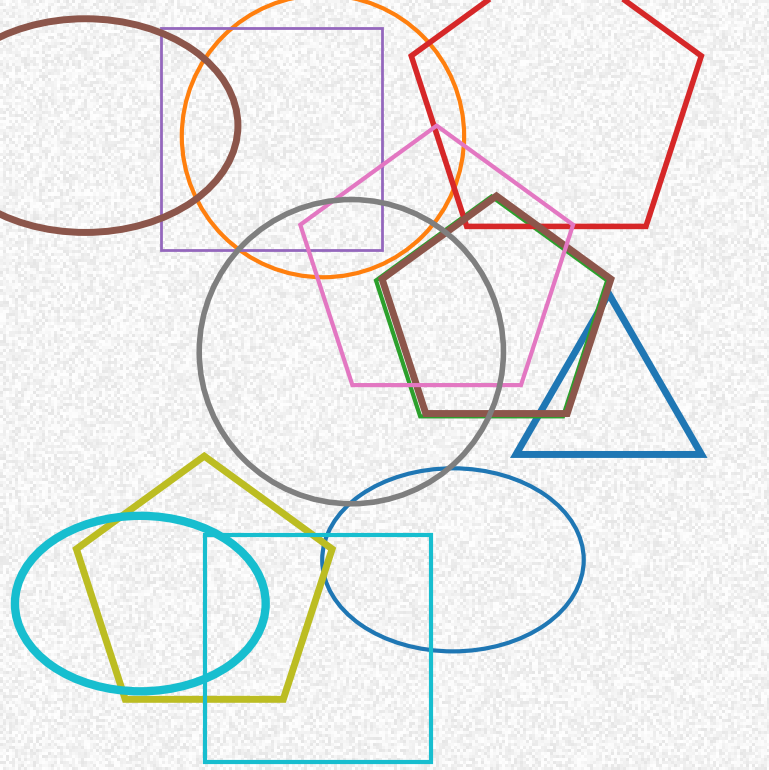[{"shape": "triangle", "thickness": 2.5, "radius": 0.7, "center": [0.791, 0.479]}, {"shape": "oval", "thickness": 1.5, "radius": 0.85, "center": [0.588, 0.273]}, {"shape": "circle", "thickness": 1.5, "radius": 0.92, "center": [0.419, 0.823]}, {"shape": "pentagon", "thickness": 1.5, "radius": 0.79, "center": [0.638, 0.587]}, {"shape": "pentagon", "thickness": 2, "radius": 0.99, "center": [0.722, 0.866]}, {"shape": "square", "thickness": 1, "radius": 0.72, "center": [0.353, 0.82]}, {"shape": "pentagon", "thickness": 2.5, "radius": 0.78, "center": [0.645, 0.589]}, {"shape": "oval", "thickness": 2.5, "radius": 0.99, "center": [0.111, 0.837]}, {"shape": "pentagon", "thickness": 1.5, "radius": 0.93, "center": [0.567, 0.651]}, {"shape": "circle", "thickness": 2, "radius": 0.99, "center": [0.456, 0.543]}, {"shape": "pentagon", "thickness": 2.5, "radius": 0.87, "center": [0.265, 0.233]}, {"shape": "square", "thickness": 1.5, "radius": 0.73, "center": [0.413, 0.158]}, {"shape": "oval", "thickness": 3, "radius": 0.81, "center": [0.182, 0.216]}]